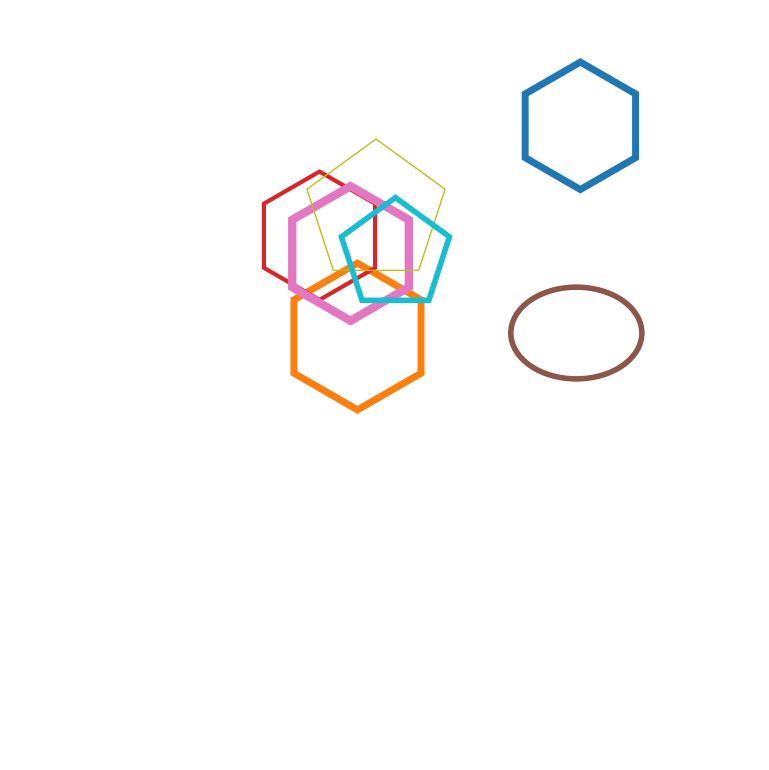[{"shape": "hexagon", "thickness": 2.5, "radius": 0.41, "center": [0.754, 0.837]}, {"shape": "hexagon", "thickness": 2.5, "radius": 0.48, "center": [0.464, 0.563]}, {"shape": "hexagon", "thickness": 1.5, "radius": 0.42, "center": [0.415, 0.694]}, {"shape": "oval", "thickness": 2, "radius": 0.43, "center": [0.748, 0.568]}, {"shape": "hexagon", "thickness": 3, "radius": 0.44, "center": [0.455, 0.671]}, {"shape": "pentagon", "thickness": 0.5, "radius": 0.47, "center": [0.488, 0.725]}, {"shape": "pentagon", "thickness": 2, "radius": 0.37, "center": [0.514, 0.67]}]